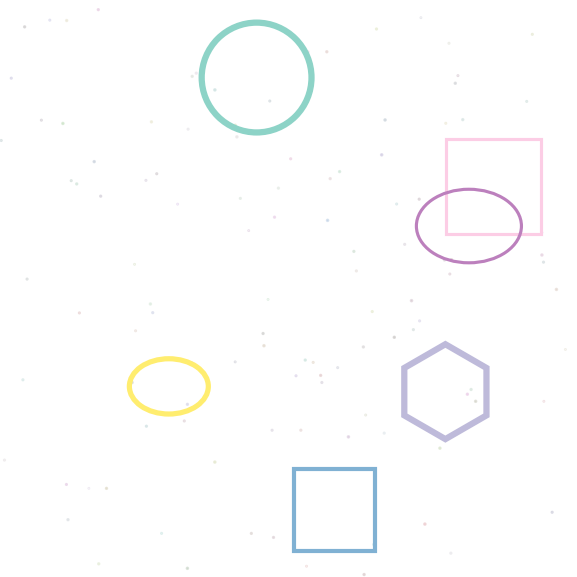[{"shape": "circle", "thickness": 3, "radius": 0.48, "center": [0.444, 0.865]}, {"shape": "hexagon", "thickness": 3, "radius": 0.41, "center": [0.771, 0.321]}, {"shape": "square", "thickness": 2, "radius": 0.35, "center": [0.579, 0.116]}, {"shape": "square", "thickness": 1.5, "radius": 0.41, "center": [0.855, 0.676]}, {"shape": "oval", "thickness": 1.5, "radius": 0.45, "center": [0.812, 0.608]}, {"shape": "oval", "thickness": 2.5, "radius": 0.34, "center": [0.292, 0.33]}]